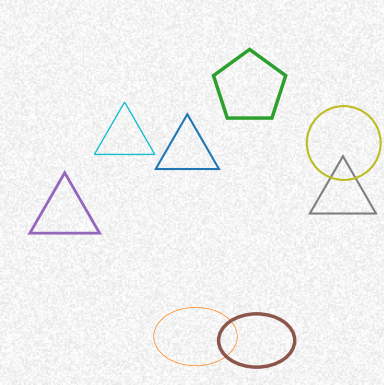[{"shape": "triangle", "thickness": 1.5, "radius": 0.47, "center": [0.487, 0.608]}, {"shape": "oval", "thickness": 0.5, "radius": 0.54, "center": [0.508, 0.126]}, {"shape": "pentagon", "thickness": 2.5, "radius": 0.49, "center": [0.648, 0.773]}, {"shape": "triangle", "thickness": 2, "radius": 0.52, "center": [0.168, 0.447]}, {"shape": "oval", "thickness": 2.5, "radius": 0.49, "center": [0.667, 0.116]}, {"shape": "triangle", "thickness": 1.5, "radius": 0.5, "center": [0.891, 0.495]}, {"shape": "circle", "thickness": 1.5, "radius": 0.48, "center": [0.893, 0.629]}, {"shape": "triangle", "thickness": 1, "radius": 0.45, "center": [0.324, 0.644]}]